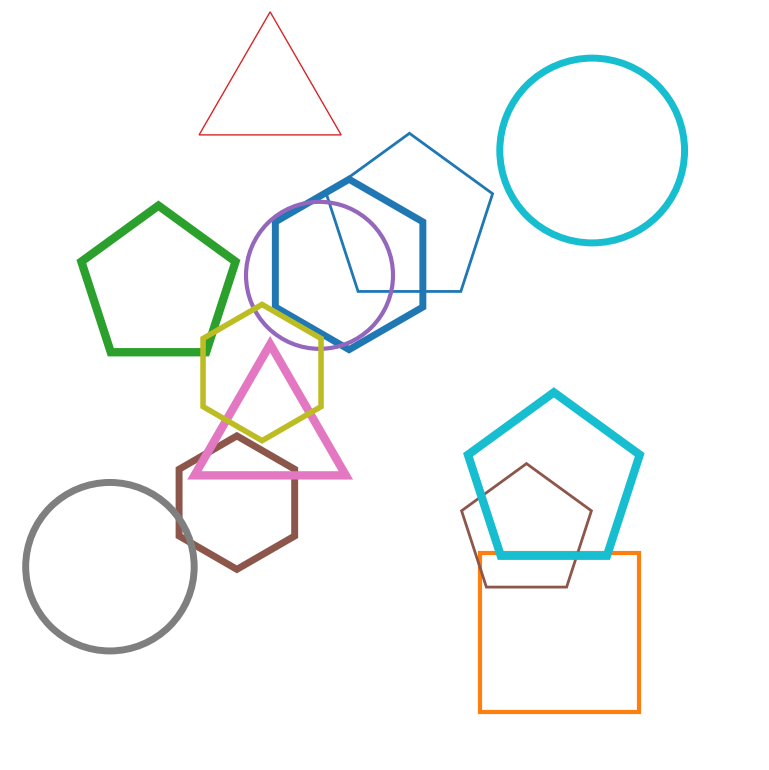[{"shape": "pentagon", "thickness": 1, "radius": 0.57, "center": [0.532, 0.713]}, {"shape": "hexagon", "thickness": 2.5, "radius": 0.55, "center": [0.453, 0.657]}, {"shape": "square", "thickness": 1.5, "radius": 0.52, "center": [0.727, 0.178]}, {"shape": "pentagon", "thickness": 3, "radius": 0.53, "center": [0.206, 0.628]}, {"shape": "triangle", "thickness": 0.5, "radius": 0.53, "center": [0.351, 0.878]}, {"shape": "circle", "thickness": 1.5, "radius": 0.48, "center": [0.415, 0.642]}, {"shape": "pentagon", "thickness": 1, "radius": 0.44, "center": [0.684, 0.309]}, {"shape": "hexagon", "thickness": 2.5, "radius": 0.43, "center": [0.308, 0.347]}, {"shape": "triangle", "thickness": 3, "radius": 0.57, "center": [0.351, 0.439]}, {"shape": "circle", "thickness": 2.5, "radius": 0.55, "center": [0.143, 0.264]}, {"shape": "hexagon", "thickness": 2, "radius": 0.44, "center": [0.34, 0.516]}, {"shape": "pentagon", "thickness": 3, "radius": 0.59, "center": [0.719, 0.373]}, {"shape": "circle", "thickness": 2.5, "radius": 0.6, "center": [0.769, 0.805]}]